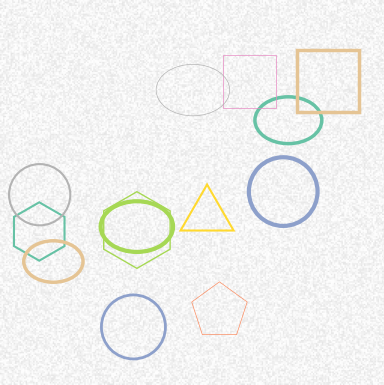[{"shape": "oval", "thickness": 2.5, "radius": 0.43, "center": [0.749, 0.688]}, {"shape": "hexagon", "thickness": 1.5, "radius": 0.38, "center": [0.102, 0.399]}, {"shape": "pentagon", "thickness": 0.5, "radius": 0.38, "center": [0.57, 0.192]}, {"shape": "circle", "thickness": 3, "radius": 0.45, "center": [0.736, 0.502]}, {"shape": "circle", "thickness": 2, "radius": 0.42, "center": [0.347, 0.151]}, {"shape": "square", "thickness": 0.5, "radius": 0.34, "center": [0.648, 0.788]}, {"shape": "hexagon", "thickness": 1, "radius": 0.5, "center": [0.356, 0.403]}, {"shape": "oval", "thickness": 3, "radius": 0.47, "center": [0.356, 0.411]}, {"shape": "triangle", "thickness": 1.5, "radius": 0.4, "center": [0.538, 0.441]}, {"shape": "oval", "thickness": 2.5, "radius": 0.38, "center": [0.139, 0.321]}, {"shape": "square", "thickness": 2.5, "radius": 0.41, "center": [0.851, 0.789]}, {"shape": "oval", "thickness": 0.5, "radius": 0.48, "center": [0.501, 0.766]}, {"shape": "circle", "thickness": 1.5, "radius": 0.4, "center": [0.103, 0.494]}]